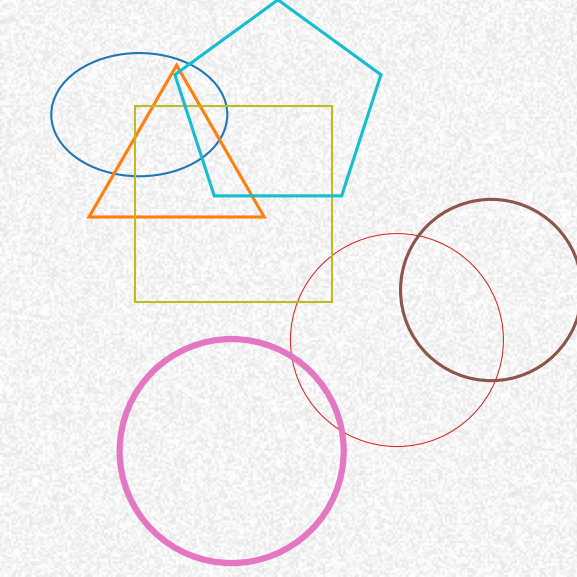[{"shape": "oval", "thickness": 1, "radius": 0.76, "center": [0.241, 0.801]}, {"shape": "triangle", "thickness": 1.5, "radius": 0.88, "center": [0.306, 0.711]}, {"shape": "circle", "thickness": 0.5, "radius": 0.92, "center": [0.687, 0.41]}, {"shape": "circle", "thickness": 1.5, "radius": 0.78, "center": [0.851, 0.497]}, {"shape": "circle", "thickness": 3, "radius": 0.97, "center": [0.401, 0.218]}, {"shape": "square", "thickness": 1, "radius": 0.85, "center": [0.404, 0.646]}, {"shape": "pentagon", "thickness": 1.5, "radius": 0.94, "center": [0.481, 0.812]}]